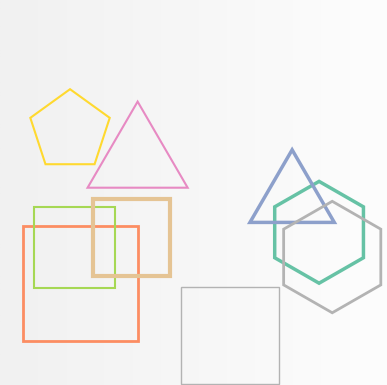[{"shape": "hexagon", "thickness": 2.5, "radius": 0.66, "center": [0.823, 0.397]}, {"shape": "square", "thickness": 2, "radius": 0.75, "center": [0.208, 0.264]}, {"shape": "triangle", "thickness": 2.5, "radius": 0.63, "center": [0.754, 0.485]}, {"shape": "triangle", "thickness": 1.5, "radius": 0.75, "center": [0.355, 0.587]}, {"shape": "square", "thickness": 1.5, "radius": 0.53, "center": [0.192, 0.357]}, {"shape": "pentagon", "thickness": 1.5, "radius": 0.54, "center": [0.181, 0.661]}, {"shape": "square", "thickness": 3, "radius": 0.5, "center": [0.339, 0.383]}, {"shape": "hexagon", "thickness": 2, "radius": 0.72, "center": [0.857, 0.332]}, {"shape": "square", "thickness": 1, "radius": 0.63, "center": [0.593, 0.129]}]